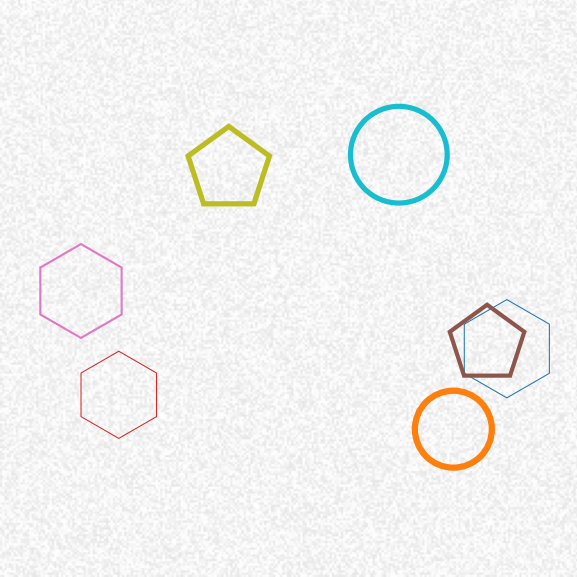[{"shape": "hexagon", "thickness": 0.5, "radius": 0.43, "center": [0.878, 0.395]}, {"shape": "circle", "thickness": 3, "radius": 0.33, "center": [0.785, 0.256]}, {"shape": "hexagon", "thickness": 0.5, "radius": 0.38, "center": [0.206, 0.315]}, {"shape": "pentagon", "thickness": 2, "radius": 0.34, "center": [0.843, 0.404]}, {"shape": "hexagon", "thickness": 1, "radius": 0.41, "center": [0.14, 0.495]}, {"shape": "pentagon", "thickness": 2.5, "radius": 0.37, "center": [0.396, 0.706]}, {"shape": "circle", "thickness": 2.5, "radius": 0.42, "center": [0.691, 0.731]}]